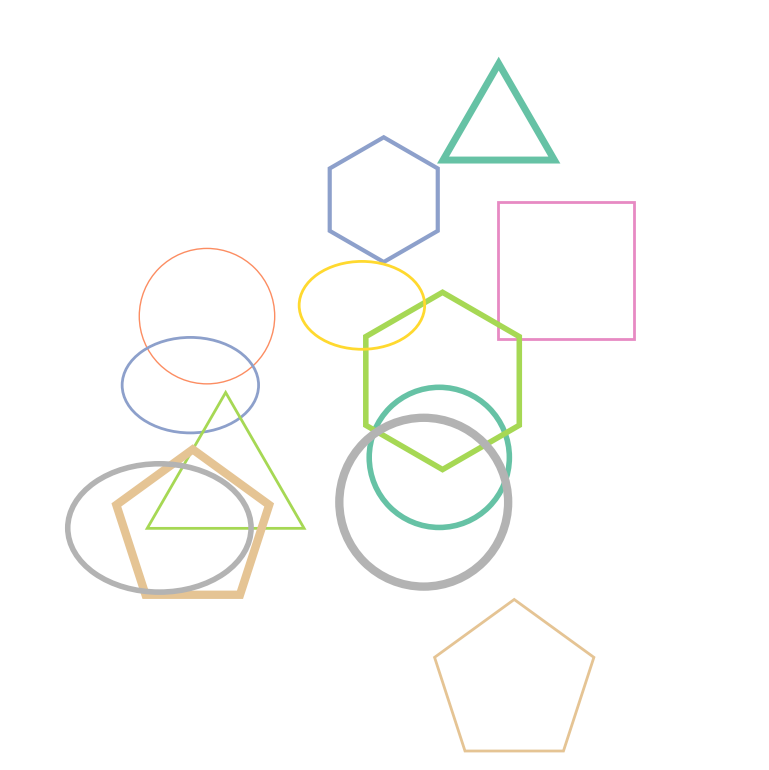[{"shape": "triangle", "thickness": 2.5, "radius": 0.42, "center": [0.648, 0.834]}, {"shape": "circle", "thickness": 2, "radius": 0.46, "center": [0.571, 0.406]}, {"shape": "circle", "thickness": 0.5, "radius": 0.44, "center": [0.269, 0.589]}, {"shape": "hexagon", "thickness": 1.5, "radius": 0.41, "center": [0.498, 0.741]}, {"shape": "oval", "thickness": 1, "radius": 0.44, "center": [0.247, 0.5]}, {"shape": "square", "thickness": 1, "radius": 0.44, "center": [0.735, 0.648]}, {"shape": "hexagon", "thickness": 2, "radius": 0.58, "center": [0.575, 0.505]}, {"shape": "triangle", "thickness": 1, "radius": 0.59, "center": [0.293, 0.373]}, {"shape": "oval", "thickness": 1, "radius": 0.41, "center": [0.47, 0.603]}, {"shape": "pentagon", "thickness": 1, "radius": 0.54, "center": [0.668, 0.113]}, {"shape": "pentagon", "thickness": 3, "radius": 0.52, "center": [0.25, 0.312]}, {"shape": "circle", "thickness": 3, "radius": 0.55, "center": [0.55, 0.348]}, {"shape": "oval", "thickness": 2, "radius": 0.6, "center": [0.207, 0.314]}]